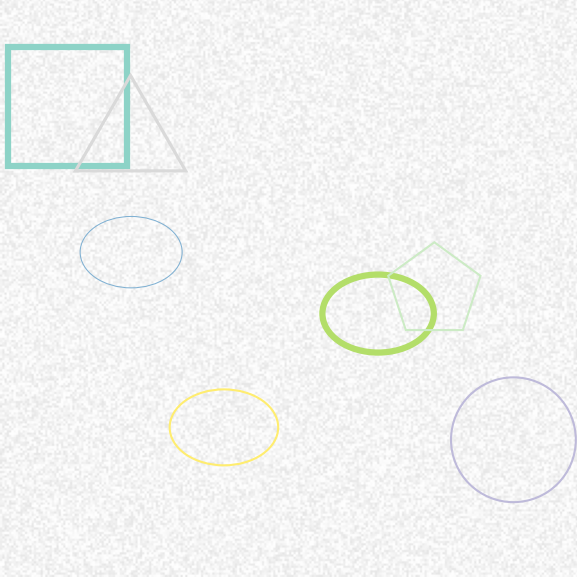[{"shape": "square", "thickness": 3, "radius": 0.52, "center": [0.117, 0.815]}, {"shape": "circle", "thickness": 1, "radius": 0.54, "center": [0.889, 0.238]}, {"shape": "oval", "thickness": 0.5, "radius": 0.44, "center": [0.227, 0.563]}, {"shape": "oval", "thickness": 3, "radius": 0.48, "center": [0.655, 0.456]}, {"shape": "triangle", "thickness": 1.5, "radius": 0.55, "center": [0.226, 0.758]}, {"shape": "pentagon", "thickness": 1, "radius": 0.42, "center": [0.752, 0.496]}, {"shape": "oval", "thickness": 1, "radius": 0.47, "center": [0.388, 0.259]}]